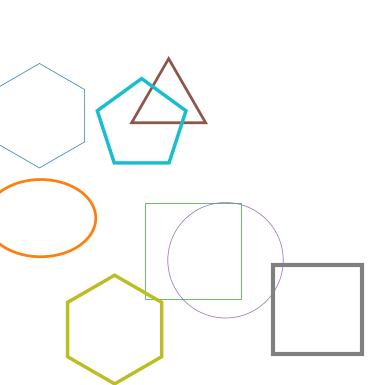[{"shape": "hexagon", "thickness": 0.5, "radius": 0.68, "center": [0.103, 0.699]}, {"shape": "oval", "thickness": 2, "radius": 0.72, "center": [0.106, 0.433]}, {"shape": "square", "thickness": 0.5, "radius": 0.62, "center": [0.5, 0.349]}, {"shape": "circle", "thickness": 0.5, "radius": 0.75, "center": [0.586, 0.324]}, {"shape": "triangle", "thickness": 2, "radius": 0.55, "center": [0.438, 0.737]}, {"shape": "square", "thickness": 3, "radius": 0.58, "center": [0.825, 0.195]}, {"shape": "hexagon", "thickness": 2.5, "radius": 0.71, "center": [0.298, 0.144]}, {"shape": "pentagon", "thickness": 2.5, "radius": 0.61, "center": [0.368, 0.675]}]